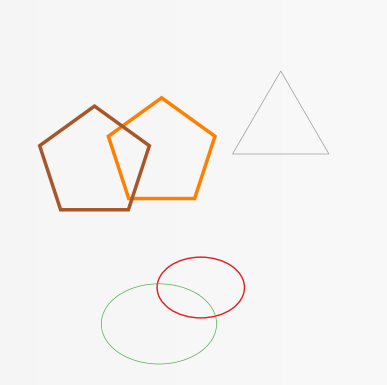[{"shape": "oval", "thickness": 1, "radius": 0.56, "center": [0.518, 0.253]}, {"shape": "oval", "thickness": 0.5, "radius": 0.74, "center": [0.41, 0.159]}, {"shape": "pentagon", "thickness": 2.5, "radius": 0.72, "center": [0.417, 0.601]}, {"shape": "pentagon", "thickness": 2.5, "radius": 0.74, "center": [0.244, 0.576]}, {"shape": "triangle", "thickness": 0.5, "radius": 0.72, "center": [0.725, 0.672]}]